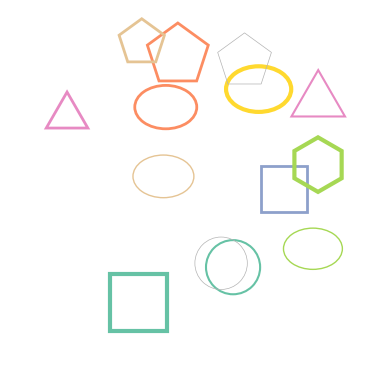[{"shape": "circle", "thickness": 1.5, "radius": 0.35, "center": [0.605, 0.306]}, {"shape": "square", "thickness": 3, "radius": 0.37, "center": [0.36, 0.214]}, {"shape": "oval", "thickness": 2, "radius": 0.4, "center": [0.431, 0.722]}, {"shape": "pentagon", "thickness": 2, "radius": 0.42, "center": [0.462, 0.857]}, {"shape": "square", "thickness": 2, "radius": 0.3, "center": [0.737, 0.509]}, {"shape": "triangle", "thickness": 1.5, "radius": 0.4, "center": [0.827, 0.738]}, {"shape": "triangle", "thickness": 2, "radius": 0.31, "center": [0.174, 0.699]}, {"shape": "oval", "thickness": 1, "radius": 0.38, "center": [0.813, 0.354]}, {"shape": "hexagon", "thickness": 3, "radius": 0.35, "center": [0.826, 0.572]}, {"shape": "oval", "thickness": 3, "radius": 0.42, "center": [0.672, 0.769]}, {"shape": "oval", "thickness": 1, "radius": 0.4, "center": [0.424, 0.542]}, {"shape": "pentagon", "thickness": 2, "radius": 0.31, "center": [0.368, 0.889]}, {"shape": "circle", "thickness": 0.5, "radius": 0.34, "center": [0.574, 0.316]}, {"shape": "pentagon", "thickness": 0.5, "radius": 0.37, "center": [0.635, 0.841]}]